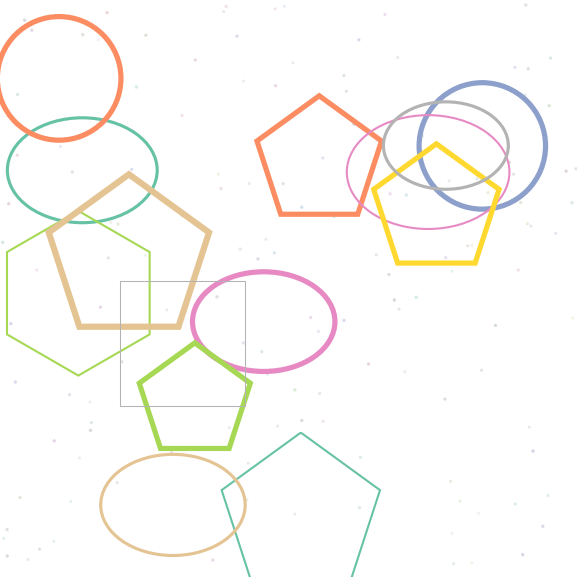[{"shape": "pentagon", "thickness": 1, "radius": 0.72, "center": [0.521, 0.106]}, {"shape": "oval", "thickness": 1.5, "radius": 0.65, "center": [0.142, 0.704]}, {"shape": "circle", "thickness": 2.5, "radius": 0.54, "center": [0.102, 0.863]}, {"shape": "pentagon", "thickness": 2.5, "radius": 0.57, "center": [0.553, 0.72]}, {"shape": "circle", "thickness": 2.5, "radius": 0.55, "center": [0.835, 0.746]}, {"shape": "oval", "thickness": 2.5, "radius": 0.62, "center": [0.457, 0.442]}, {"shape": "oval", "thickness": 1, "radius": 0.7, "center": [0.741, 0.701]}, {"shape": "pentagon", "thickness": 2.5, "radius": 0.51, "center": [0.337, 0.304]}, {"shape": "hexagon", "thickness": 1, "radius": 0.71, "center": [0.136, 0.491]}, {"shape": "pentagon", "thickness": 2.5, "radius": 0.57, "center": [0.756, 0.636]}, {"shape": "oval", "thickness": 1.5, "radius": 0.63, "center": [0.299, 0.125]}, {"shape": "pentagon", "thickness": 3, "radius": 0.73, "center": [0.223, 0.551]}, {"shape": "square", "thickness": 0.5, "radius": 0.54, "center": [0.317, 0.404]}, {"shape": "oval", "thickness": 1.5, "radius": 0.54, "center": [0.772, 0.747]}]